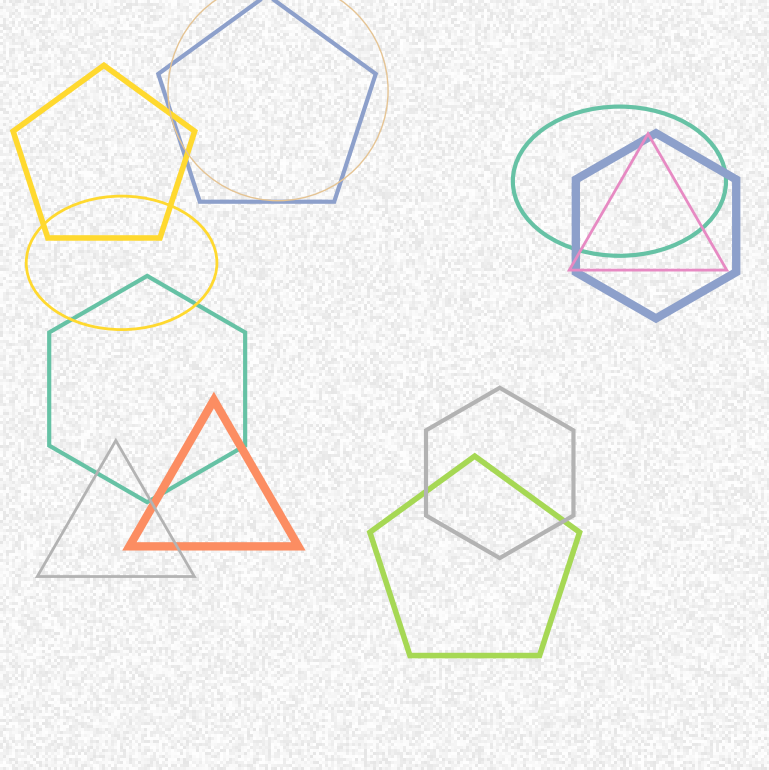[{"shape": "oval", "thickness": 1.5, "radius": 0.69, "center": [0.804, 0.765]}, {"shape": "hexagon", "thickness": 1.5, "radius": 0.73, "center": [0.191, 0.495]}, {"shape": "triangle", "thickness": 3, "radius": 0.63, "center": [0.278, 0.354]}, {"shape": "hexagon", "thickness": 3, "radius": 0.6, "center": [0.852, 0.707]}, {"shape": "pentagon", "thickness": 1.5, "radius": 0.74, "center": [0.347, 0.858]}, {"shape": "triangle", "thickness": 1, "radius": 0.59, "center": [0.842, 0.708]}, {"shape": "pentagon", "thickness": 2, "radius": 0.72, "center": [0.617, 0.264]}, {"shape": "oval", "thickness": 1, "radius": 0.62, "center": [0.158, 0.659]}, {"shape": "pentagon", "thickness": 2, "radius": 0.62, "center": [0.135, 0.791]}, {"shape": "circle", "thickness": 0.5, "radius": 0.71, "center": [0.361, 0.882]}, {"shape": "triangle", "thickness": 1, "radius": 0.59, "center": [0.15, 0.31]}, {"shape": "hexagon", "thickness": 1.5, "radius": 0.55, "center": [0.649, 0.386]}]